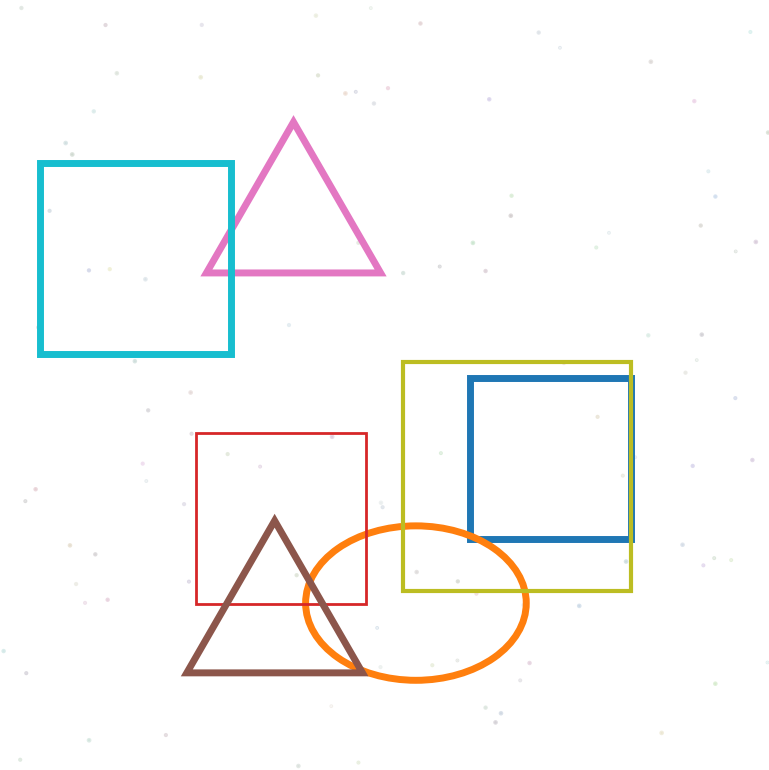[{"shape": "square", "thickness": 2.5, "radius": 0.52, "center": [0.715, 0.405]}, {"shape": "oval", "thickness": 2.5, "radius": 0.72, "center": [0.54, 0.217]}, {"shape": "square", "thickness": 1, "radius": 0.55, "center": [0.365, 0.326]}, {"shape": "triangle", "thickness": 2.5, "radius": 0.66, "center": [0.357, 0.192]}, {"shape": "triangle", "thickness": 2.5, "radius": 0.65, "center": [0.381, 0.711]}, {"shape": "square", "thickness": 1.5, "radius": 0.74, "center": [0.671, 0.381]}, {"shape": "square", "thickness": 2.5, "radius": 0.62, "center": [0.176, 0.664]}]